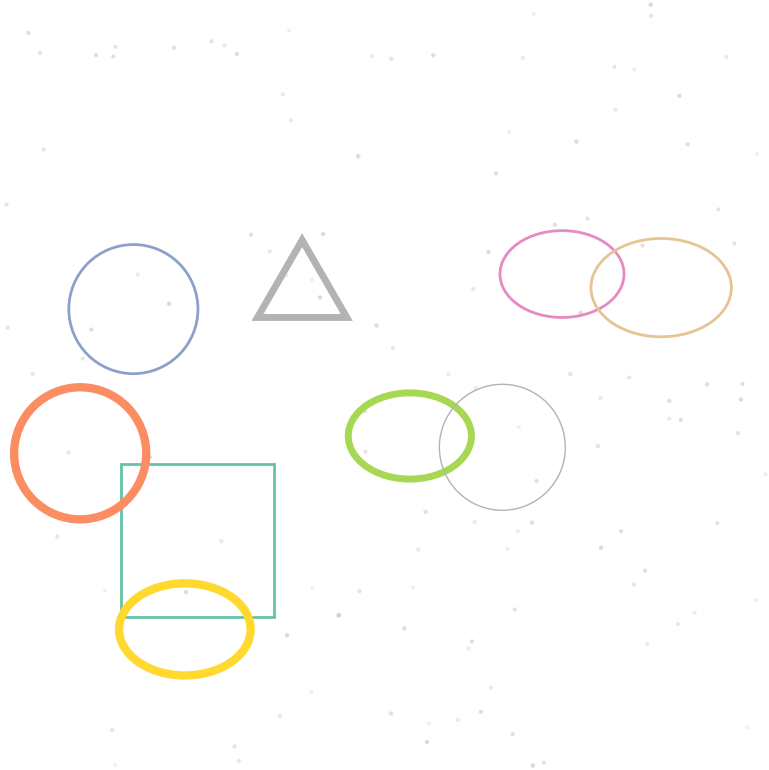[{"shape": "square", "thickness": 1, "radius": 0.5, "center": [0.256, 0.298]}, {"shape": "circle", "thickness": 3, "radius": 0.43, "center": [0.104, 0.411]}, {"shape": "circle", "thickness": 1, "radius": 0.42, "center": [0.173, 0.599]}, {"shape": "oval", "thickness": 1, "radius": 0.4, "center": [0.73, 0.644]}, {"shape": "oval", "thickness": 2.5, "radius": 0.4, "center": [0.532, 0.434]}, {"shape": "oval", "thickness": 3, "radius": 0.43, "center": [0.24, 0.183]}, {"shape": "oval", "thickness": 1, "radius": 0.46, "center": [0.859, 0.626]}, {"shape": "triangle", "thickness": 2.5, "radius": 0.33, "center": [0.392, 0.621]}, {"shape": "circle", "thickness": 0.5, "radius": 0.41, "center": [0.652, 0.419]}]